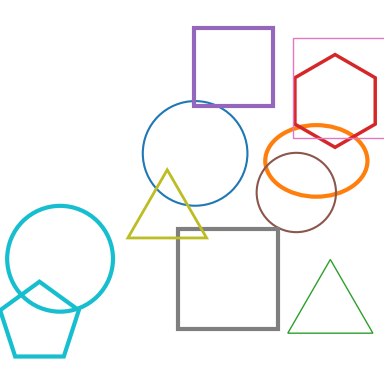[{"shape": "circle", "thickness": 1.5, "radius": 0.68, "center": [0.507, 0.602]}, {"shape": "oval", "thickness": 3, "radius": 0.66, "center": [0.822, 0.582]}, {"shape": "triangle", "thickness": 1, "radius": 0.64, "center": [0.858, 0.198]}, {"shape": "hexagon", "thickness": 2.5, "radius": 0.6, "center": [0.87, 0.738]}, {"shape": "square", "thickness": 3, "radius": 0.51, "center": [0.606, 0.825]}, {"shape": "circle", "thickness": 1.5, "radius": 0.52, "center": [0.77, 0.5]}, {"shape": "square", "thickness": 1, "radius": 0.64, "center": [0.891, 0.772]}, {"shape": "square", "thickness": 3, "radius": 0.65, "center": [0.592, 0.275]}, {"shape": "triangle", "thickness": 2, "radius": 0.59, "center": [0.434, 0.441]}, {"shape": "pentagon", "thickness": 3, "radius": 0.54, "center": [0.103, 0.161]}, {"shape": "circle", "thickness": 3, "radius": 0.69, "center": [0.156, 0.328]}]